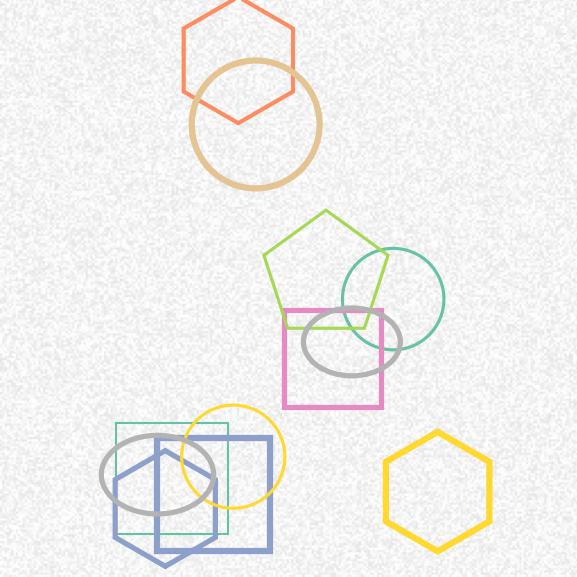[{"shape": "square", "thickness": 1, "radius": 0.48, "center": [0.298, 0.171]}, {"shape": "circle", "thickness": 1.5, "radius": 0.44, "center": [0.681, 0.481]}, {"shape": "hexagon", "thickness": 2, "radius": 0.55, "center": [0.413, 0.895]}, {"shape": "square", "thickness": 3, "radius": 0.49, "center": [0.37, 0.142]}, {"shape": "hexagon", "thickness": 2.5, "radius": 0.5, "center": [0.286, 0.119]}, {"shape": "square", "thickness": 2.5, "radius": 0.42, "center": [0.575, 0.379]}, {"shape": "pentagon", "thickness": 1.5, "radius": 0.57, "center": [0.565, 0.522]}, {"shape": "hexagon", "thickness": 3, "radius": 0.52, "center": [0.758, 0.148]}, {"shape": "circle", "thickness": 1.5, "radius": 0.45, "center": [0.404, 0.208]}, {"shape": "circle", "thickness": 3, "radius": 0.55, "center": [0.443, 0.784]}, {"shape": "oval", "thickness": 2.5, "radius": 0.49, "center": [0.273, 0.177]}, {"shape": "oval", "thickness": 2.5, "radius": 0.42, "center": [0.609, 0.407]}]